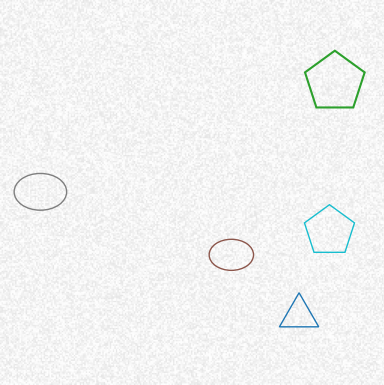[{"shape": "triangle", "thickness": 1, "radius": 0.29, "center": [0.777, 0.181]}, {"shape": "pentagon", "thickness": 1.5, "radius": 0.41, "center": [0.87, 0.787]}, {"shape": "oval", "thickness": 1, "radius": 0.29, "center": [0.601, 0.338]}, {"shape": "oval", "thickness": 1, "radius": 0.34, "center": [0.105, 0.502]}, {"shape": "pentagon", "thickness": 1, "radius": 0.34, "center": [0.856, 0.4]}]